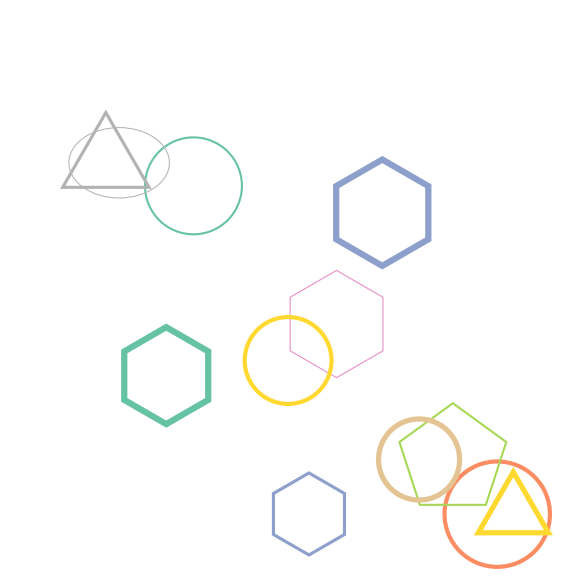[{"shape": "hexagon", "thickness": 3, "radius": 0.42, "center": [0.288, 0.349]}, {"shape": "circle", "thickness": 1, "radius": 0.42, "center": [0.335, 0.677]}, {"shape": "circle", "thickness": 2, "radius": 0.46, "center": [0.861, 0.109]}, {"shape": "hexagon", "thickness": 1.5, "radius": 0.36, "center": [0.535, 0.109]}, {"shape": "hexagon", "thickness": 3, "radius": 0.46, "center": [0.662, 0.631]}, {"shape": "hexagon", "thickness": 0.5, "radius": 0.46, "center": [0.583, 0.438]}, {"shape": "pentagon", "thickness": 1, "radius": 0.49, "center": [0.784, 0.204]}, {"shape": "triangle", "thickness": 2.5, "radius": 0.35, "center": [0.889, 0.112]}, {"shape": "circle", "thickness": 2, "radius": 0.38, "center": [0.499, 0.375]}, {"shape": "circle", "thickness": 2.5, "radius": 0.35, "center": [0.726, 0.203]}, {"shape": "triangle", "thickness": 1.5, "radius": 0.43, "center": [0.183, 0.718]}, {"shape": "oval", "thickness": 0.5, "radius": 0.44, "center": [0.206, 0.717]}]